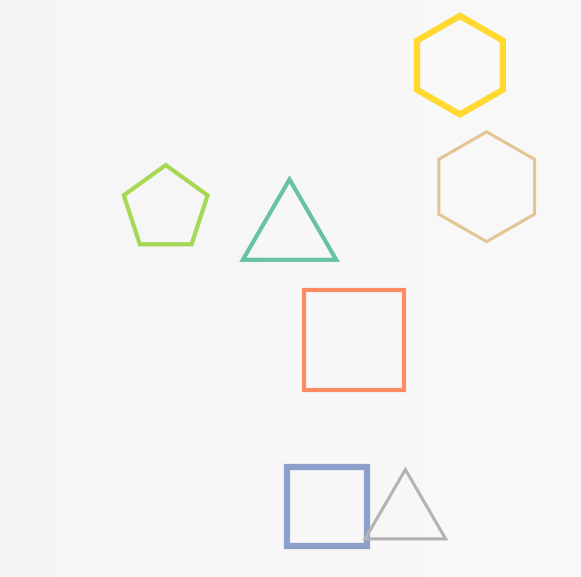[{"shape": "triangle", "thickness": 2, "radius": 0.46, "center": [0.498, 0.596]}, {"shape": "square", "thickness": 2, "radius": 0.43, "center": [0.609, 0.41]}, {"shape": "square", "thickness": 3, "radius": 0.34, "center": [0.563, 0.122]}, {"shape": "pentagon", "thickness": 2, "radius": 0.38, "center": [0.285, 0.637]}, {"shape": "hexagon", "thickness": 3, "radius": 0.43, "center": [0.791, 0.886]}, {"shape": "hexagon", "thickness": 1.5, "radius": 0.48, "center": [0.837, 0.676]}, {"shape": "triangle", "thickness": 1.5, "radius": 0.4, "center": [0.697, 0.106]}]